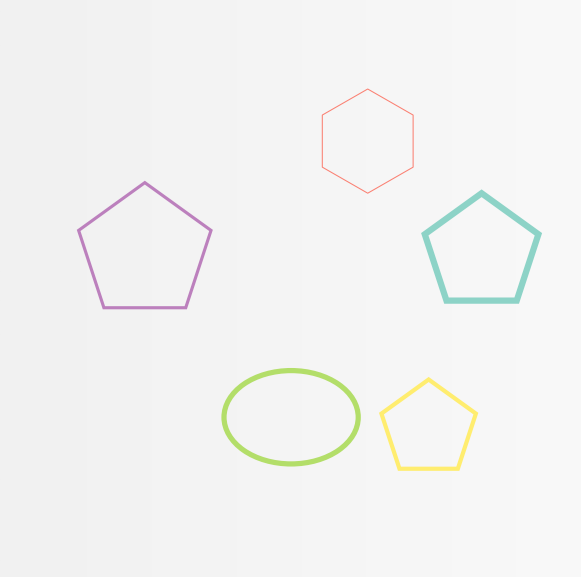[{"shape": "pentagon", "thickness": 3, "radius": 0.51, "center": [0.829, 0.562]}, {"shape": "hexagon", "thickness": 0.5, "radius": 0.45, "center": [0.633, 0.755]}, {"shape": "oval", "thickness": 2.5, "radius": 0.58, "center": [0.501, 0.277]}, {"shape": "pentagon", "thickness": 1.5, "radius": 0.6, "center": [0.249, 0.563]}, {"shape": "pentagon", "thickness": 2, "radius": 0.43, "center": [0.737, 0.257]}]